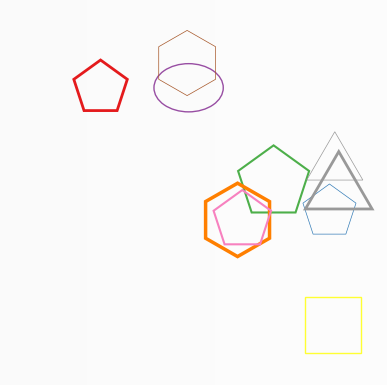[{"shape": "pentagon", "thickness": 2, "radius": 0.36, "center": [0.26, 0.771]}, {"shape": "pentagon", "thickness": 0.5, "radius": 0.36, "center": [0.85, 0.45]}, {"shape": "pentagon", "thickness": 1.5, "radius": 0.48, "center": [0.706, 0.526]}, {"shape": "oval", "thickness": 1, "radius": 0.45, "center": [0.487, 0.772]}, {"shape": "hexagon", "thickness": 2.5, "radius": 0.48, "center": [0.613, 0.429]}, {"shape": "square", "thickness": 1, "radius": 0.36, "center": [0.86, 0.155]}, {"shape": "hexagon", "thickness": 0.5, "radius": 0.42, "center": [0.483, 0.836]}, {"shape": "pentagon", "thickness": 1.5, "radius": 0.39, "center": [0.625, 0.428]}, {"shape": "triangle", "thickness": 2, "radius": 0.5, "center": [0.874, 0.507]}, {"shape": "triangle", "thickness": 0.5, "radius": 0.42, "center": [0.864, 0.574]}]